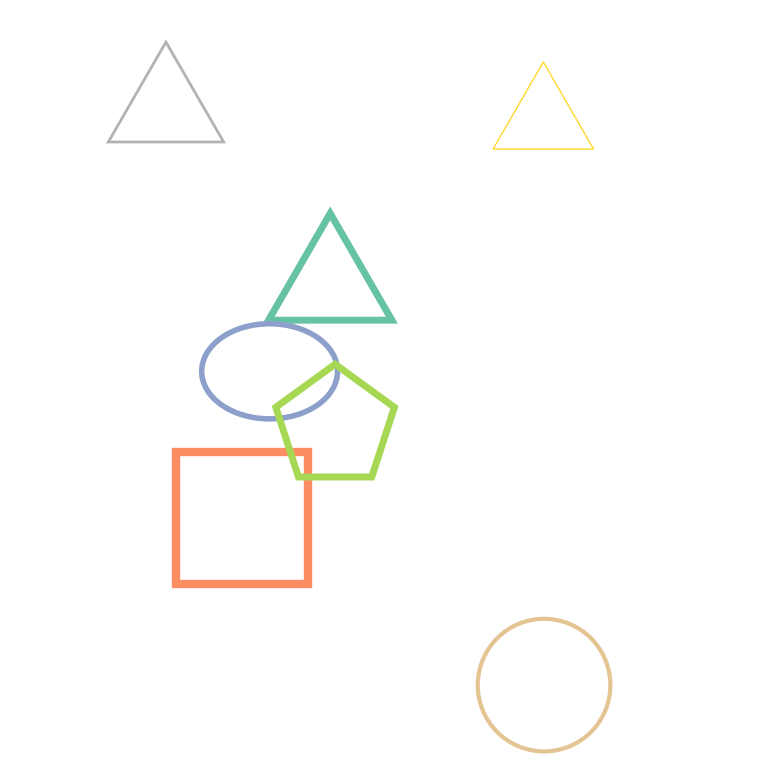[{"shape": "triangle", "thickness": 2.5, "radius": 0.46, "center": [0.429, 0.63]}, {"shape": "square", "thickness": 3, "radius": 0.43, "center": [0.314, 0.327]}, {"shape": "oval", "thickness": 2, "radius": 0.44, "center": [0.35, 0.518]}, {"shape": "pentagon", "thickness": 2.5, "radius": 0.4, "center": [0.435, 0.446]}, {"shape": "triangle", "thickness": 0.5, "radius": 0.38, "center": [0.706, 0.844]}, {"shape": "circle", "thickness": 1.5, "radius": 0.43, "center": [0.707, 0.11]}, {"shape": "triangle", "thickness": 1, "radius": 0.43, "center": [0.216, 0.859]}]